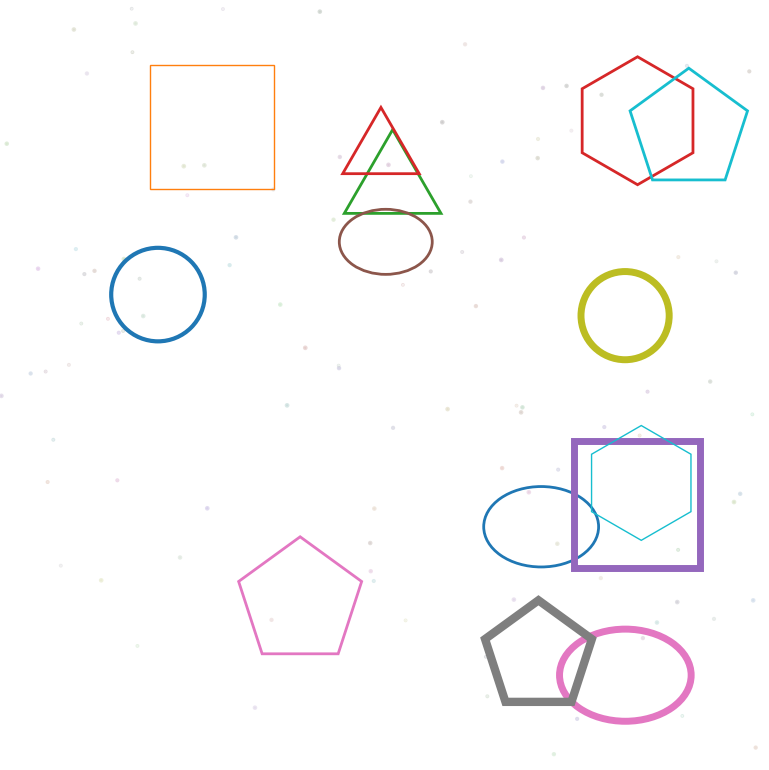[{"shape": "oval", "thickness": 1, "radius": 0.37, "center": [0.703, 0.316]}, {"shape": "circle", "thickness": 1.5, "radius": 0.3, "center": [0.205, 0.617]}, {"shape": "square", "thickness": 0.5, "radius": 0.4, "center": [0.275, 0.835]}, {"shape": "triangle", "thickness": 1, "radius": 0.36, "center": [0.51, 0.759]}, {"shape": "triangle", "thickness": 1, "radius": 0.29, "center": [0.495, 0.803]}, {"shape": "hexagon", "thickness": 1, "radius": 0.42, "center": [0.828, 0.843]}, {"shape": "square", "thickness": 2.5, "radius": 0.41, "center": [0.827, 0.345]}, {"shape": "oval", "thickness": 1, "radius": 0.3, "center": [0.501, 0.686]}, {"shape": "pentagon", "thickness": 1, "radius": 0.42, "center": [0.39, 0.219]}, {"shape": "oval", "thickness": 2.5, "radius": 0.43, "center": [0.812, 0.123]}, {"shape": "pentagon", "thickness": 3, "radius": 0.36, "center": [0.699, 0.147]}, {"shape": "circle", "thickness": 2.5, "radius": 0.29, "center": [0.812, 0.59]}, {"shape": "pentagon", "thickness": 1, "radius": 0.4, "center": [0.895, 0.831]}, {"shape": "hexagon", "thickness": 0.5, "radius": 0.37, "center": [0.833, 0.373]}]